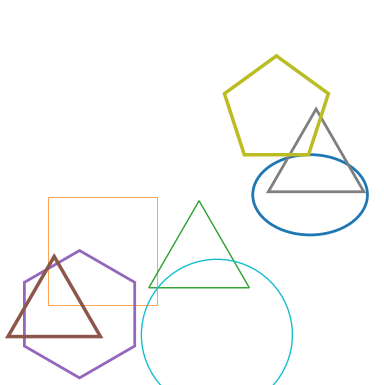[{"shape": "oval", "thickness": 2, "radius": 0.74, "center": [0.805, 0.494]}, {"shape": "square", "thickness": 0.5, "radius": 0.7, "center": [0.266, 0.348]}, {"shape": "triangle", "thickness": 1, "radius": 0.75, "center": [0.517, 0.328]}, {"shape": "hexagon", "thickness": 2, "radius": 0.83, "center": [0.207, 0.184]}, {"shape": "triangle", "thickness": 2.5, "radius": 0.69, "center": [0.141, 0.195]}, {"shape": "triangle", "thickness": 2, "radius": 0.72, "center": [0.821, 0.574]}, {"shape": "pentagon", "thickness": 2.5, "radius": 0.71, "center": [0.718, 0.713]}, {"shape": "circle", "thickness": 1, "radius": 0.98, "center": [0.563, 0.13]}]